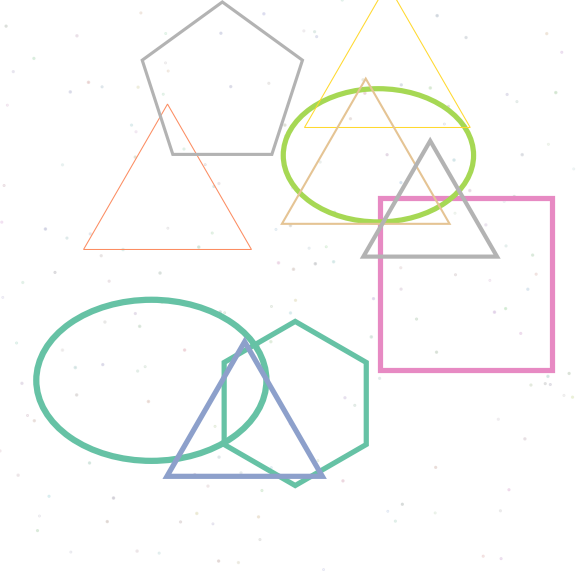[{"shape": "oval", "thickness": 3, "radius": 1.0, "center": [0.262, 0.341]}, {"shape": "hexagon", "thickness": 2.5, "radius": 0.71, "center": [0.511, 0.3]}, {"shape": "triangle", "thickness": 0.5, "radius": 0.84, "center": [0.29, 0.651]}, {"shape": "triangle", "thickness": 2.5, "radius": 0.78, "center": [0.424, 0.252]}, {"shape": "square", "thickness": 2.5, "radius": 0.74, "center": [0.807, 0.508]}, {"shape": "oval", "thickness": 2.5, "radius": 0.82, "center": [0.655, 0.73]}, {"shape": "triangle", "thickness": 0.5, "radius": 0.83, "center": [0.671, 0.861]}, {"shape": "triangle", "thickness": 1, "radius": 0.84, "center": [0.633, 0.695]}, {"shape": "pentagon", "thickness": 1.5, "radius": 0.73, "center": [0.385, 0.85]}, {"shape": "triangle", "thickness": 2, "radius": 0.67, "center": [0.745, 0.622]}]